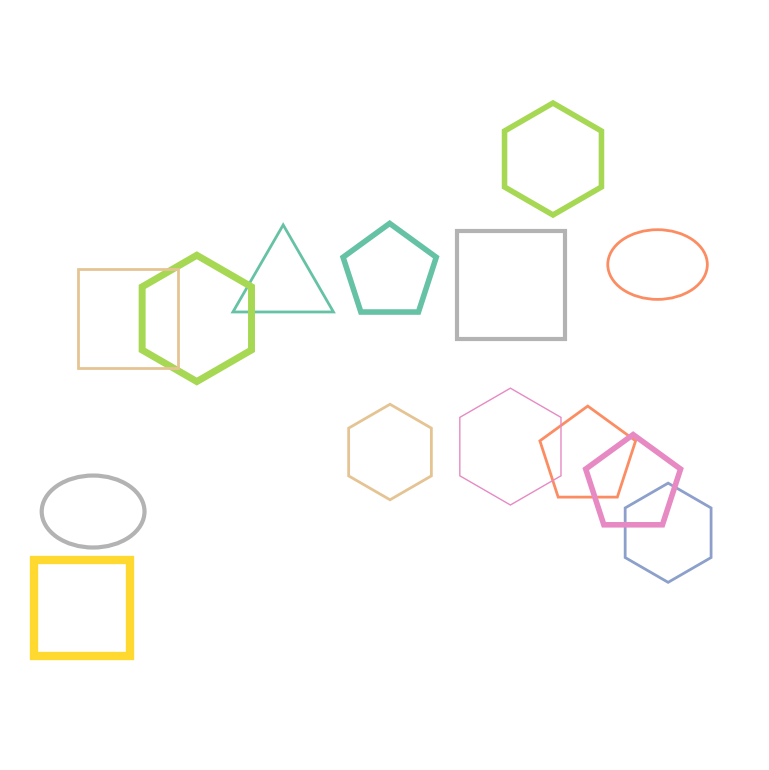[{"shape": "triangle", "thickness": 1, "radius": 0.38, "center": [0.368, 0.633]}, {"shape": "pentagon", "thickness": 2, "radius": 0.32, "center": [0.506, 0.646]}, {"shape": "oval", "thickness": 1, "radius": 0.32, "center": [0.854, 0.656]}, {"shape": "pentagon", "thickness": 1, "radius": 0.33, "center": [0.763, 0.407]}, {"shape": "hexagon", "thickness": 1, "radius": 0.32, "center": [0.868, 0.308]}, {"shape": "pentagon", "thickness": 2, "radius": 0.32, "center": [0.822, 0.371]}, {"shape": "hexagon", "thickness": 0.5, "radius": 0.38, "center": [0.663, 0.42]}, {"shape": "hexagon", "thickness": 2, "radius": 0.36, "center": [0.718, 0.793]}, {"shape": "hexagon", "thickness": 2.5, "radius": 0.41, "center": [0.256, 0.586]}, {"shape": "square", "thickness": 3, "radius": 0.31, "center": [0.107, 0.21]}, {"shape": "square", "thickness": 1, "radius": 0.32, "center": [0.166, 0.587]}, {"shape": "hexagon", "thickness": 1, "radius": 0.31, "center": [0.507, 0.413]}, {"shape": "square", "thickness": 1.5, "radius": 0.35, "center": [0.664, 0.63]}, {"shape": "oval", "thickness": 1.5, "radius": 0.33, "center": [0.121, 0.336]}]